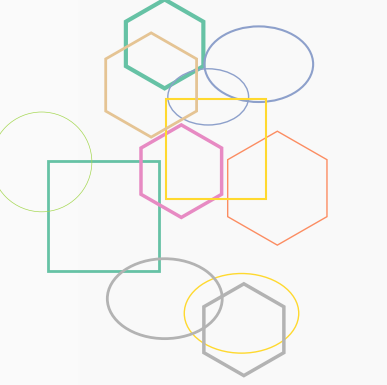[{"shape": "hexagon", "thickness": 3, "radius": 0.58, "center": [0.425, 0.886]}, {"shape": "square", "thickness": 2, "radius": 0.71, "center": [0.267, 0.439]}, {"shape": "hexagon", "thickness": 1, "radius": 0.74, "center": [0.716, 0.511]}, {"shape": "oval", "thickness": 1.5, "radius": 0.7, "center": [0.668, 0.833]}, {"shape": "oval", "thickness": 1, "radius": 0.52, "center": [0.537, 0.748]}, {"shape": "hexagon", "thickness": 2.5, "radius": 0.6, "center": [0.468, 0.555]}, {"shape": "circle", "thickness": 0.5, "radius": 0.65, "center": [0.107, 0.579]}, {"shape": "oval", "thickness": 1, "radius": 0.74, "center": [0.623, 0.186]}, {"shape": "square", "thickness": 1.5, "radius": 0.64, "center": [0.557, 0.613]}, {"shape": "hexagon", "thickness": 2, "radius": 0.68, "center": [0.39, 0.779]}, {"shape": "hexagon", "thickness": 2.5, "radius": 0.6, "center": [0.629, 0.144]}, {"shape": "oval", "thickness": 2, "radius": 0.74, "center": [0.425, 0.224]}]